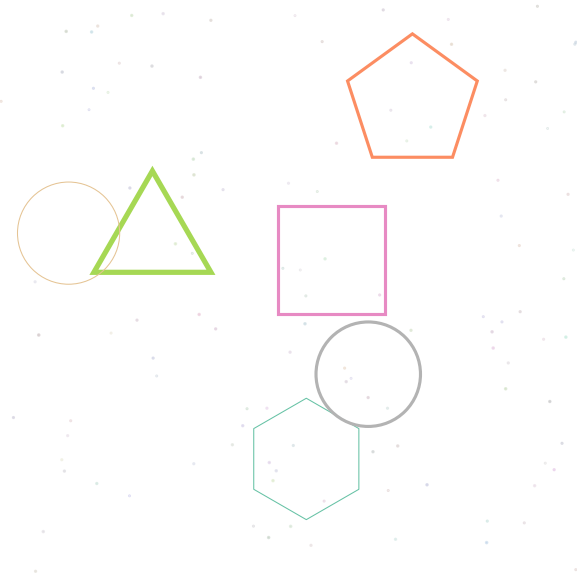[{"shape": "hexagon", "thickness": 0.5, "radius": 0.53, "center": [0.53, 0.204]}, {"shape": "pentagon", "thickness": 1.5, "radius": 0.59, "center": [0.714, 0.822]}, {"shape": "square", "thickness": 1.5, "radius": 0.47, "center": [0.574, 0.549]}, {"shape": "triangle", "thickness": 2.5, "radius": 0.59, "center": [0.264, 0.586]}, {"shape": "circle", "thickness": 0.5, "radius": 0.44, "center": [0.119, 0.595]}, {"shape": "circle", "thickness": 1.5, "radius": 0.45, "center": [0.638, 0.351]}]